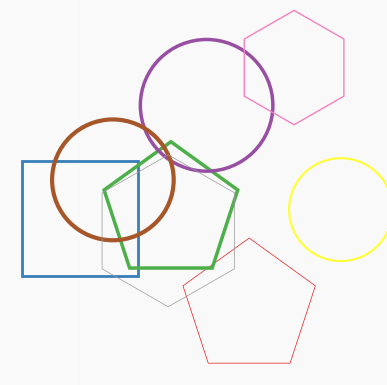[{"shape": "pentagon", "thickness": 0.5, "radius": 0.9, "center": [0.643, 0.202]}, {"shape": "square", "thickness": 2, "radius": 0.75, "center": [0.207, 0.432]}, {"shape": "pentagon", "thickness": 2.5, "radius": 0.91, "center": [0.441, 0.451]}, {"shape": "circle", "thickness": 2.5, "radius": 0.86, "center": [0.533, 0.726]}, {"shape": "circle", "thickness": 1.5, "radius": 0.67, "center": [0.88, 0.456]}, {"shape": "circle", "thickness": 3, "radius": 0.78, "center": [0.291, 0.533]}, {"shape": "hexagon", "thickness": 1, "radius": 0.74, "center": [0.759, 0.824]}, {"shape": "hexagon", "thickness": 0.5, "radius": 0.99, "center": [0.434, 0.4]}]